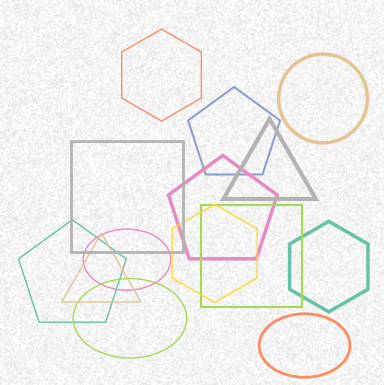[{"shape": "pentagon", "thickness": 1, "radius": 0.74, "center": [0.188, 0.282]}, {"shape": "hexagon", "thickness": 2.5, "radius": 0.59, "center": [0.854, 0.307]}, {"shape": "oval", "thickness": 2, "radius": 0.59, "center": [0.791, 0.102]}, {"shape": "hexagon", "thickness": 1, "radius": 0.6, "center": [0.42, 0.805]}, {"shape": "pentagon", "thickness": 1.5, "radius": 0.63, "center": [0.608, 0.648]}, {"shape": "oval", "thickness": 1, "radius": 0.57, "center": [0.33, 0.326]}, {"shape": "pentagon", "thickness": 2.5, "radius": 0.74, "center": [0.579, 0.448]}, {"shape": "oval", "thickness": 1, "radius": 0.74, "center": [0.338, 0.173]}, {"shape": "square", "thickness": 1.5, "radius": 0.66, "center": [0.653, 0.334]}, {"shape": "hexagon", "thickness": 1, "radius": 0.64, "center": [0.558, 0.342]}, {"shape": "triangle", "thickness": 1, "radius": 0.6, "center": [0.263, 0.275]}, {"shape": "circle", "thickness": 2.5, "radius": 0.58, "center": [0.839, 0.744]}, {"shape": "triangle", "thickness": 3, "radius": 0.69, "center": [0.7, 0.553]}, {"shape": "square", "thickness": 2, "radius": 0.72, "center": [0.33, 0.489]}]